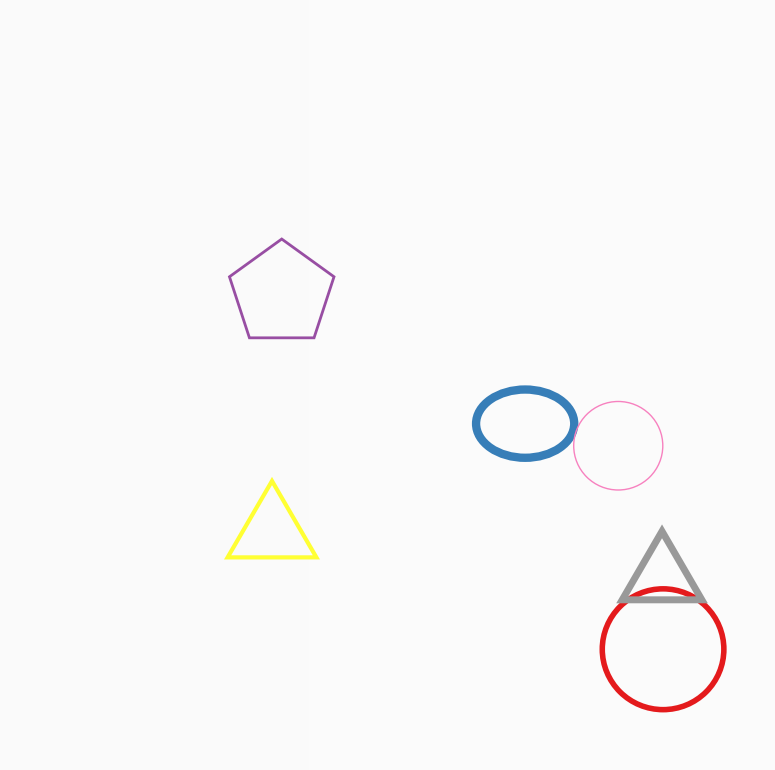[{"shape": "circle", "thickness": 2, "radius": 0.39, "center": [0.856, 0.157]}, {"shape": "oval", "thickness": 3, "radius": 0.32, "center": [0.678, 0.45]}, {"shape": "pentagon", "thickness": 1, "radius": 0.35, "center": [0.364, 0.619]}, {"shape": "triangle", "thickness": 1.5, "radius": 0.33, "center": [0.351, 0.309]}, {"shape": "circle", "thickness": 0.5, "radius": 0.29, "center": [0.798, 0.421]}, {"shape": "triangle", "thickness": 2.5, "radius": 0.3, "center": [0.854, 0.251]}]